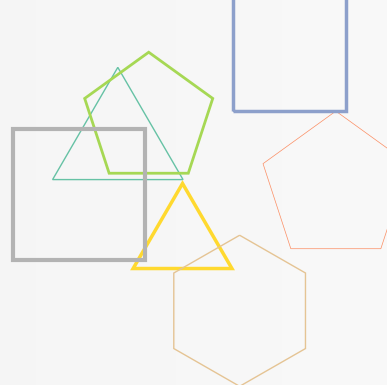[{"shape": "triangle", "thickness": 1, "radius": 0.97, "center": [0.304, 0.631]}, {"shape": "pentagon", "thickness": 0.5, "radius": 0.99, "center": [0.867, 0.514]}, {"shape": "square", "thickness": 2.5, "radius": 0.73, "center": [0.746, 0.857]}, {"shape": "pentagon", "thickness": 2, "radius": 0.87, "center": [0.384, 0.691]}, {"shape": "triangle", "thickness": 2.5, "radius": 0.74, "center": [0.471, 0.376]}, {"shape": "hexagon", "thickness": 1, "radius": 0.98, "center": [0.618, 0.193]}, {"shape": "square", "thickness": 3, "radius": 0.85, "center": [0.204, 0.494]}]